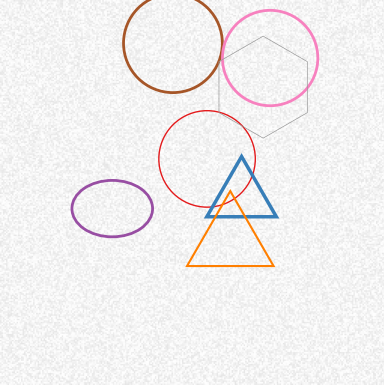[{"shape": "circle", "thickness": 1, "radius": 0.63, "center": [0.538, 0.587]}, {"shape": "triangle", "thickness": 2.5, "radius": 0.52, "center": [0.627, 0.489]}, {"shape": "oval", "thickness": 2, "radius": 0.52, "center": [0.292, 0.458]}, {"shape": "triangle", "thickness": 1.5, "radius": 0.65, "center": [0.598, 0.374]}, {"shape": "circle", "thickness": 2, "radius": 0.64, "center": [0.449, 0.888]}, {"shape": "circle", "thickness": 2, "radius": 0.62, "center": [0.702, 0.849]}, {"shape": "hexagon", "thickness": 0.5, "radius": 0.66, "center": [0.683, 0.774]}]